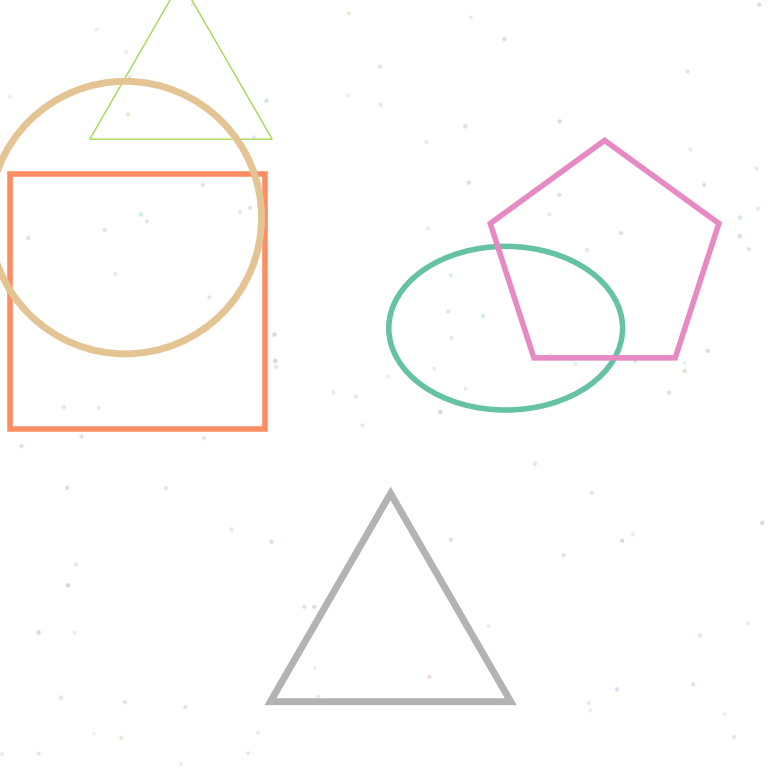[{"shape": "oval", "thickness": 2, "radius": 0.76, "center": [0.657, 0.574]}, {"shape": "square", "thickness": 2, "radius": 0.83, "center": [0.179, 0.609]}, {"shape": "pentagon", "thickness": 2, "radius": 0.78, "center": [0.785, 0.662]}, {"shape": "triangle", "thickness": 0.5, "radius": 0.68, "center": [0.235, 0.888]}, {"shape": "circle", "thickness": 2.5, "radius": 0.88, "center": [0.163, 0.717]}, {"shape": "triangle", "thickness": 2.5, "radius": 0.9, "center": [0.507, 0.179]}]